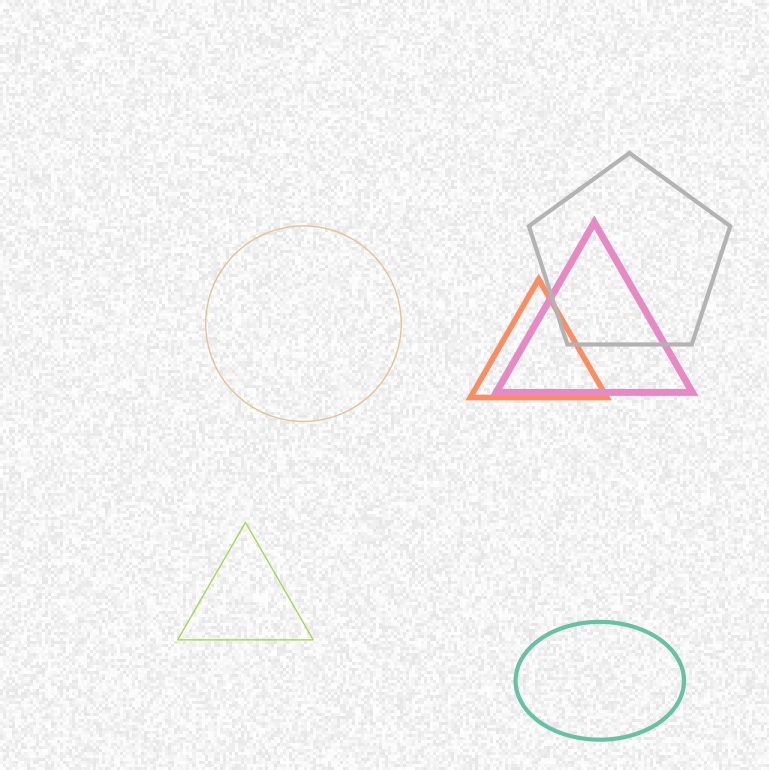[{"shape": "oval", "thickness": 1.5, "radius": 0.55, "center": [0.779, 0.116]}, {"shape": "triangle", "thickness": 2, "radius": 0.51, "center": [0.7, 0.535]}, {"shape": "triangle", "thickness": 2.5, "radius": 0.74, "center": [0.772, 0.564]}, {"shape": "triangle", "thickness": 0.5, "radius": 0.51, "center": [0.319, 0.22]}, {"shape": "circle", "thickness": 0.5, "radius": 0.63, "center": [0.394, 0.58]}, {"shape": "pentagon", "thickness": 1.5, "radius": 0.69, "center": [0.818, 0.664]}]